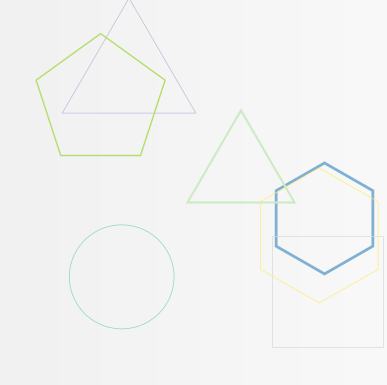[{"shape": "circle", "thickness": 0.5, "radius": 0.68, "center": [0.314, 0.281]}, {"shape": "triangle", "thickness": 0.5, "radius": 1.0, "center": [0.333, 0.806]}, {"shape": "hexagon", "thickness": 2, "radius": 0.72, "center": [0.837, 0.433]}, {"shape": "pentagon", "thickness": 1, "radius": 0.88, "center": [0.26, 0.738]}, {"shape": "square", "thickness": 0.5, "radius": 0.72, "center": [0.845, 0.243]}, {"shape": "triangle", "thickness": 1.5, "radius": 0.8, "center": [0.622, 0.554]}, {"shape": "hexagon", "thickness": 0.5, "radius": 0.88, "center": [0.824, 0.388]}]